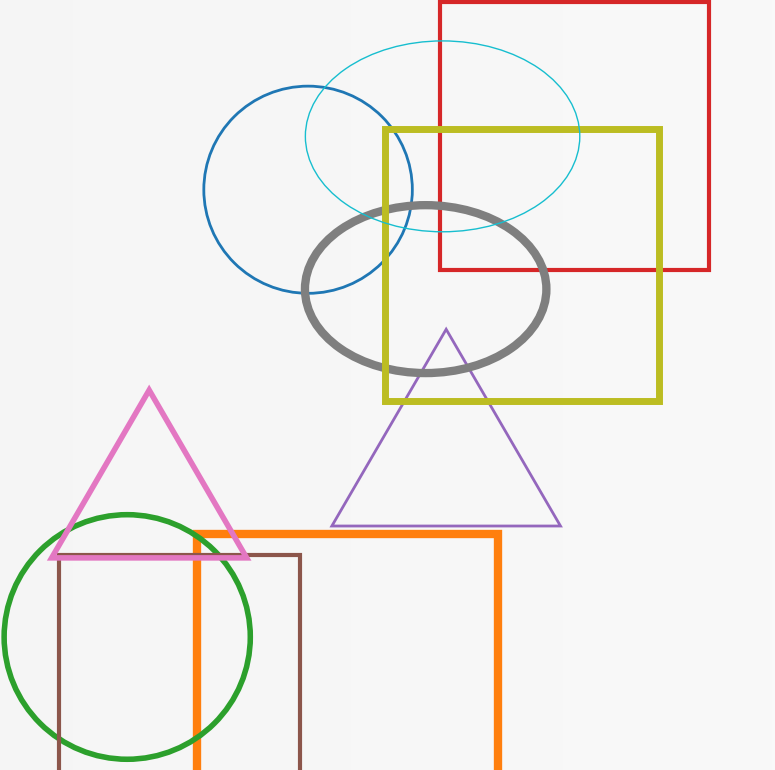[{"shape": "circle", "thickness": 1, "radius": 0.67, "center": [0.398, 0.754]}, {"shape": "square", "thickness": 3, "radius": 0.97, "center": [0.448, 0.112]}, {"shape": "circle", "thickness": 2, "radius": 0.79, "center": [0.164, 0.173]}, {"shape": "square", "thickness": 1.5, "radius": 0.87, "center": [0.741, 0.823]}, {"shape": "triangle", "thickness": 1, "radius": 0.85, "center": [0.576, 0.402]}, {"shape": "square", "thickness": 1.5, "radius": 0.78, "center": [0.232, 0.124]}, {"shape": "triangle", "thickness": 2, "radius": 0.73, "center": [0.192, 0.348]}, {"shape": "oval", "thickness": 3, "radius": 0.78, "center": [0.549, 0.625]}, {"shape": "square", "thickness": 2.5, "radius": 0.88, "center": [0.674, 0.655]}, {"shape": "oval", "thickness": 0.5, "radius": 0.89, "center": [0.571, 0.823]}]